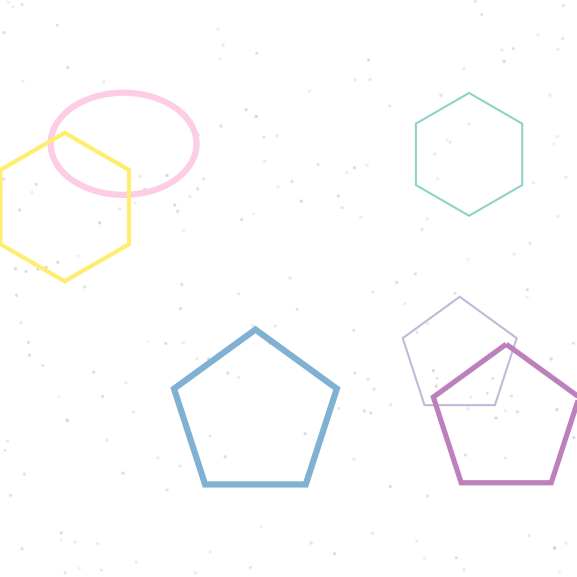[{"shape": "hexagon", "thickness": 1, "radius": 0.53, "center": [0.812, 0.732]}, {"shape": "pentagon", "thickness": 1, "radius": 0.52, "center": [0.796, 0.382]}, {"shape": "pentagon", "thickness": 3, "radius": 0.74, "center": [0.442, 0.28]}, {"shape": "oval", "thickness": 3, "radius": 0.63, "center": [0.214, 0.75]}, {"shape": "pentagon", "thickness": 2.5, "radius": 0.66, "center": [0.877, 0.271]}, {"shape": "hexagon", "thickness": 2, "radius": 0.64, "center": [0.112, 0.641]}]